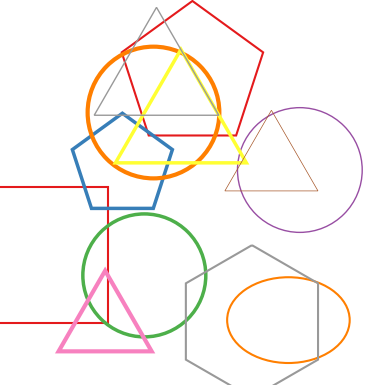[{"shape": "square", "thickness": 1.5, "radius": 0.88, "center": [0.104, 0.337]}, {"shape": "pentagon", "thickness": 1.5, "radius": 0.97, "center": [0.5, 0.804]}, {"shape": "pentagon", "thickness": 2.5, "radius": 0.68, "center": [0.318, 0.569]}, {"shape": "circle", "thickness": 2.5, "radius": 0.8, "center": [0.375, 0.285]}, {"shape": "circle", "thickness": 1, "radius": 0.81, "center": [0.779, 0.558]}, {"shape": "oval", "thickness": 1.5, "radius": 0.8, "center": [0.749, 0.169]}, {"shape": "circle", "thickness": 3, "radius": 0.86, "center": [0.399, 0.708]}, {"shape": "triangle", "thickness": 2.5, "radius": 0.98, "center": [0.47, 0.675]}, {"shape": "triangle", "thickness": 0.5, "radius": 0.7, "center": [0.705, 0.574]}, {"shape": "triangle", "thickness": 3, "radius": 0.7, "center": [0.273, 0.157]}, {"shape": "hexagon", "thickness": 1.5, "radius": 0.99, "center": [0.654, 0.165]}, {"shape": "triangle", "thickness": 1, "radius": 0.93, "center": [0.406, 0.794]}]